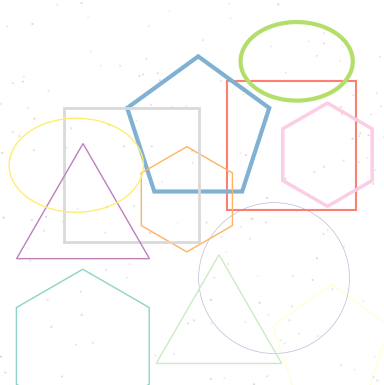[{"shape": "hexagon", "thickness": 1, "radius": 1.0, "center": [0.215, 0.102]}, {"shape": "pentagon", "thickness": 0.5, "radius": 0.79, "center": [0.86, 0.104]}, {"shape": "circle", "thickness": 0.5, "radius": 0.98, "center": [0.712, 0.278]}, {"shape": "square", "thickness": 1.5, "radius": 0.84, "center": [0.758, 0.622]}, {"shape": "pentagon", "thickness": 3, "radius": 0.97, "center": [0.515, 0.66]}, {"shape": "hexagon", "thickness": 1, "radius": 0.68, "center": [0.485, 0.482]}, {"shape": "oval", "thickness": 3, "radius": 0.73, "center": [0.771, 0.841]}, {"shape": "hexagon", "thickness": 2.5, "radius": 0.67, "center": [0.851, 0.598]}, {"shape": "square", "thickness": 2, "radius": 0.87, "center": [0.341, 0.546]}, {"shape": "triangle", "thickness": 1, "radius": 1.0, "center": [0.216, 0.428]}, {"shape": "triangle", "thickness": 1, "radius": 0.94, "center": [0.569, 0.15]}, {"shape": "oval", "thickness": 1, "radius": 0.87, "center": [0.198, 0.571]}]